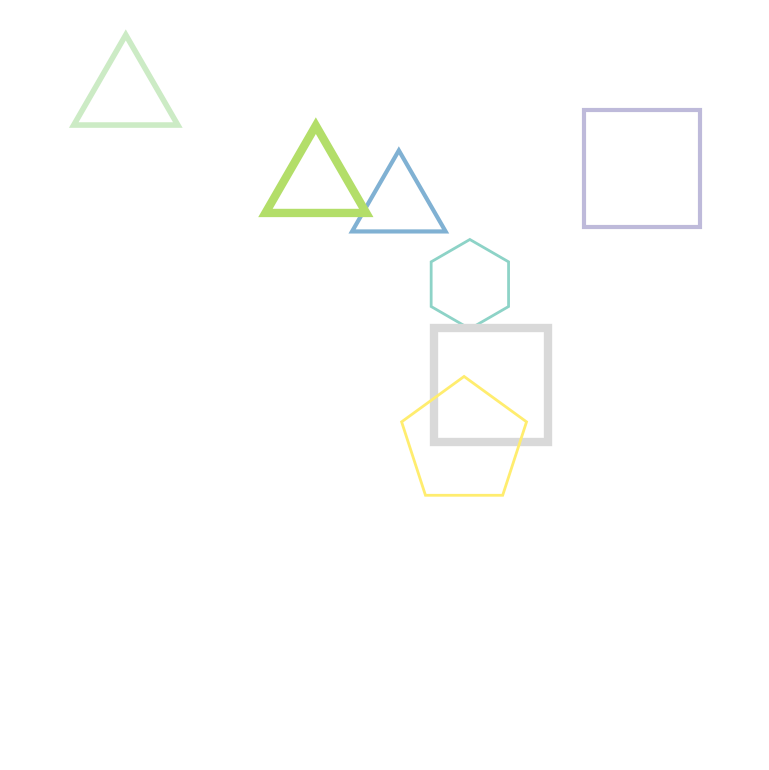[{"shape": "hexagon", "thickness": 1, "radius": 0.29, "center": [0.61, 0.631]}, {"shape": "square", "thickness": 1.5, "radius": 0.38, "center": [0.833, 0.781]}, {"shape": "triangle", "thickness": 1.5, "radius": 0.35, "center": [0.518, 0.734]}, {"shape": "triangle", "thickness": 3, "radius": 0.38, "center": [0.41, 0.761]}, {"shape": "square", "thickness": 3, "radius": 0.37, "center": [0.638, 0.5]}, {"shape": "triangle", "thickness": 2, "radius": 0.39, "center": [0.163, 0.877]}, {"shape": "pentagon", "thickness": 1, "radius": 0.43, "center": [0.603, 0.426]}]